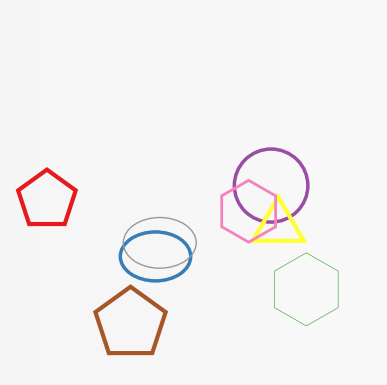[{"shape": "pentagon", "thickness": 3, "radius": 0.39, "center": [0.121, 0.481]}, {"shape": "oval", "thickness": 2.5, "radius": 0.45, "center": [0.401, 0.334]}, {"shape": "hexagon", "thickness": 0.5, "radius": 0.47, "center": [0.79, 0.248]}, {"shape": "circle", "thickness": 2.5, "radius": 0.47, "center": [0.7, 0.518]}, {"shape": "triangle", "thickness": 3, "radius": 0.38, "center": [0.718, 0.413]}, {"shape": "pentagon", "thickness": 3, "radius": 0.48, "center": [0.337, 0.16]}, {"shape": "hexagon", "thickness": 2, "radius": 0.4, "center": [0.642, 0.451]}, {"shape": "oval", "thickness": 1, "radius": 0.47, "center": [0.412, 0.369]}]